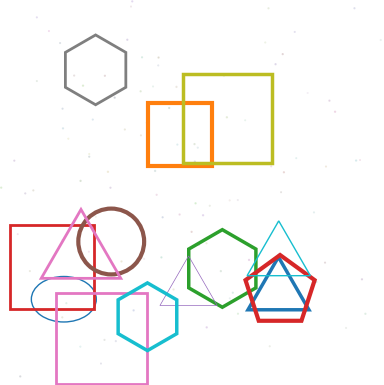[{"shape": "oval", "thickness": 1, "radius": 0.42, "center": [0.166, 0.223]}, {"shape": "triangle", "thickness": 2.5, "radius": 0.46, "center": [0.723, 0.241]}, {"shape": "square", "thickness": 3, "radius": 0.41, "center": [0.467, 0.651]}, {"shape": "hexagon", "thickness": 2.5, "radius": 0.5, "center": [0.577, 0.303]}, {"shape": "pentagon", "thickness": 3, "radius": 0.47, "center": [0.727, 0.243]}, {"shape": "square", "thickness": 2, "radius": 0.54, "center": [0.135, 0.307]}, {"shape": "triangle", "thickness": 0.5, "radius": 0.43, "center": [0.49, 0.249]}, {"shape": "circle", "thickness": 3, "radius": 0.43, "center": [0.289, 0.373]}, {"shape": "triangle", "thickness": 2, "radius": 0.6, "center": [0.21, 0.337]}, {"shape": "square", "thickness": 2, "radius": 0.59, "center": [0.263, 0.121]}, {"shape": "hexagon", "thickness": 2, "radius": 0.45, "center": [0.248, 0.819]}, {"shape": "square", "thickness": 2.5, "radius": 0.58, "center": [0.59, 0.692]}, {"shape": "triangle", "thickness": 1, "radius": 0.47, "center": [0.724, 0.331]}, {"shape": "hexagon", "thickness": 2.5, "radius": 0.44, "center": [0.383, 0.177]}]